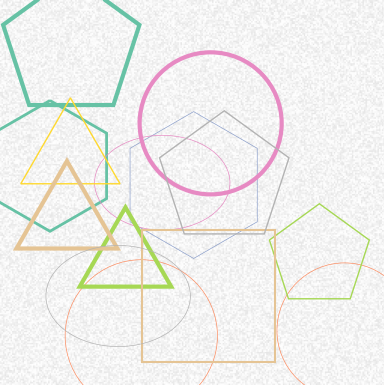[{"shape": "pentagon", "thickness": 3, "radius": 0.93, "center": [0.185, 0.878]}, {"shape": "hexagon", "thickness": 2, "radius": 0.85, "center": [0.13, 0.569]}, {"shape": "circle", "thickness": 0.5, "radius": 0.88, "center": [0.895, 0.142]}, {"shape": "circle", "thickness": 0.5, "radius": 0.99, "center": [0.367, 0.128]}, {"shape": "hexagon", "thickness": 0.5, "radius": 0.95, "center": [0.503, 0.519]}, {"shape": "circle", "thickness": 3, "radius": 0.92, "center": [0.547, 0.68]}, {"shape": "oval", "thickness": 0.5, "radius": 0.88, "center": [0.421, 0.525]}, {"shape": "triangle", "thickness": 3, "radius": 0.69, "center": [0.326, 0.324]}, {"shape": "pentagon", "thickness": 1, "radius": 0.68, "center": [0.83, 0.334]}, {"shape": "triangle", "thickness": 1, "radius": 0.74, "center": [0.183, 0.597]}, {"shape": "square", "thickness": 1.5, "radius": 0.86, "center": [0.542, 0.231]}, {"shape": "triangle", "thickness": 3, "radius": 0.76, "center": [0.174, 0.43]}, {"shape": "oval", "thickness": 0.5, "radius": 0.94, "center": [0.307, 0.231]}, {"shape": "pentagon", "thickness": 1, "radius": 0.88, "center": [0.583, 0.535]}]